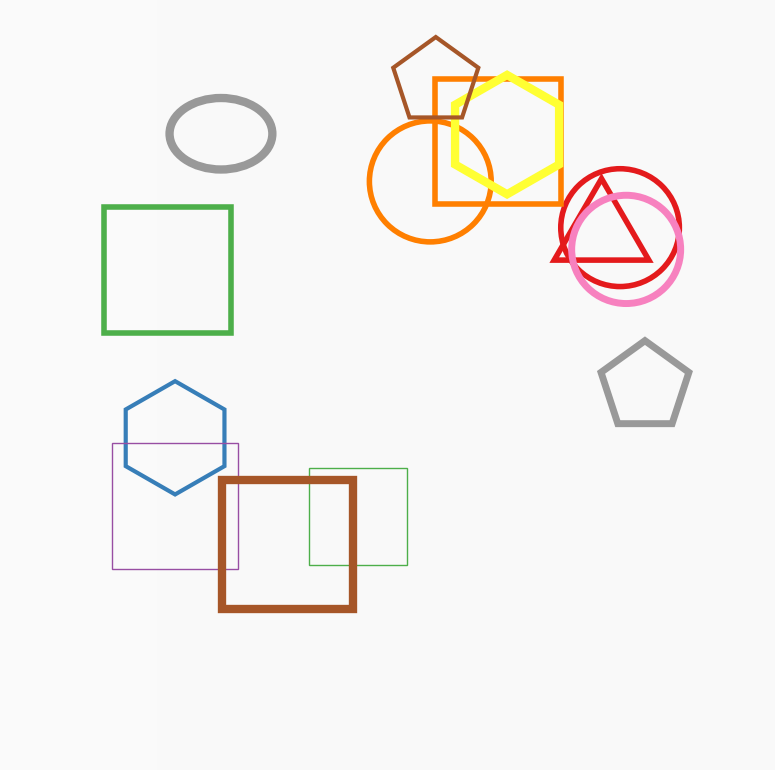[{"shape": "circle", "thickness": 2, "radius": 0.38, "center": [0.8, 0.704]}, {"shape": "triangle", "thickness": 2, "radius": 0.35, "center": [0.776, 0.697]}, {"shape": "hexagon", "thickness": 1.5, "radius": 0.37, "center": [0.226, 0.431]}, {"shape": "square", "thickness": 0.5, "radius": 0.32, "center": [0.462, 0.329]}, {"shape": "square", "thickness": 2, "radius": 0.41, "center": [0.216, 0.65]}, {"shape": "square", "thickness": 0.5, "radius": 0.41, "center": [0.226, 0.343]}, {"shape": "circle", "thickness": 2, "radius": 0.39, "center": [0.555, 0.764]}, {"shape": "square", "thickness": 2, "radius": 0.41, "center": [0.643, 0.816]}, {"shape": "hexagon", "thickness": 3, "radius": 0.39, "center": [0.654, 0.825]}, {"shape": "square", "thickness": 3, "radius": 0.42, "center": [0.371, 0.293]}, {"shape": "pentagon", "thickness": 1.5, "radius": 0.29, "center": [0.562, 0.894]}, {"shape": "circle", "thickness": 2.5, "radius": 0.35, "center": [0.808, 0.676]}, {"shape": "pentagon", "thickness": 2.5, "radius": 0.3, "center": [0.832, 0.498]}, {"shape": "oval", "thickness": 3, "radius": 0.33, "center": [0.285, 0.826]}]